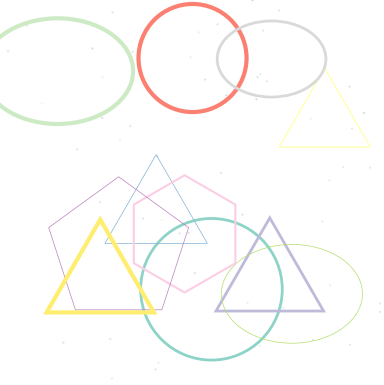[{"shape": "circle", "thickness": 2, "radius": 0.92, "center": [0.549, 0.249]}, {"shape": "triangle", "thickness": 1, "radius": 0.68, "center": [0.843, 0.686]}, {"shape": "triangle", "thickness": 2, "radius": 0.81, "center": [0.701, 0.273]}, {"shape": "circle", "thickness": 3, "radius": 0.7, "center": [0.5, 0.849]}, {"shape": "triangle", "thickness": 0.5, "radius": 0.77, "center": [0.406, 0.445]}, {"shape": "oval", "thickness": 0.5, "radius": 0.92, "center": [0.758, 0.237]}, {"shape": "hexagon", "thickness": 1.5, "radius": 0.76, "center": [0.479, 0.392]}, {"shape": "oval", "thickness": 2, "radius": 0.71, "center": [0.705, 0.847]}, {"shape": "pentagon", "thickness": 0.5, "radius": 0.95, "center": [0.308, 0.35]}, {"shape": "oval", "thickness": 3, "radius": 0.98, "center": [0.15, 0.815]}, {"shape": "triangle", "thickness": 3, "radius": 0.8, "center": [0.26, 0.269]}]